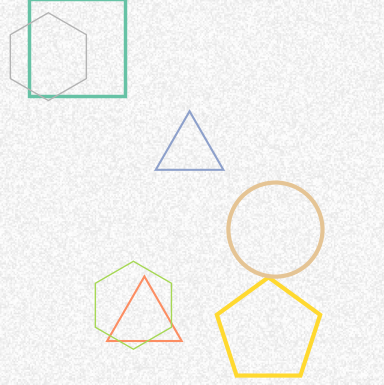[{"shape": "square", "thickness": 2.5, "radius": 0.63, "center": [0.2, 0.877]}, {"shape": "triangle", "thickness": 1.5, "radius": 0.56, "center": [0.375, 0.17]}, {"shape": "triangle", "thickness": 1.5, "radius": 0.51, "center": [0.492, 0.61]}, {"shape": "hexagon", "thickness": 1, "radius": 0.57, "center": [0.346, 0.207]}, {"shape": "pentagon", "thickness": 3, "radius": 0.71, "center": [0.697, 0.139]}, {"shape": "circle", "thickness": 3, "radius": 0.61, "center": [0.715, 0.404]}, {"shape": "hexagon", "thickness": 1, "radius": 0.57, "center": [0.126, 0.853]}]